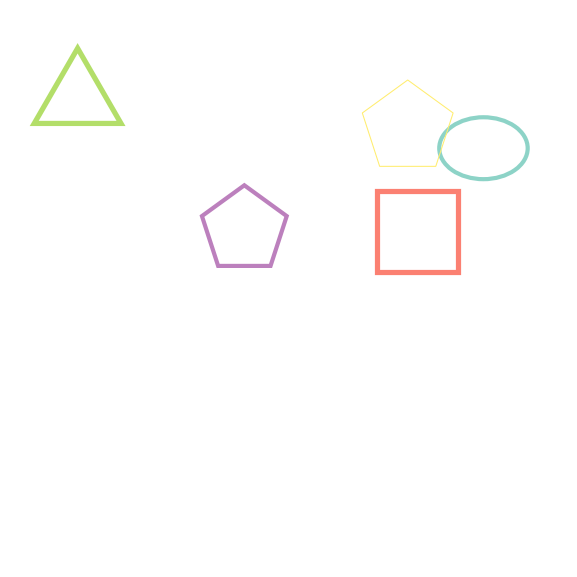[{"shape": "oval", "thickness": 2, "radius": 0.38, "center": [0.837, 0.742]}, {"shape": "square", "thickness": 2.5, "radius": 0.35, "center": [0.724, 0.598]}, {"shape": "triangle", "thickness": 2.5, "radius": 0.43, "center": [0.134, 0.829]}, {"shape": "pentagon", "thickness": 2, "radius": 0.39, "center": [0.423, 0.601]}, {"shape": "pentagon", "thickness": 0.5, "radius": 0.41, "center": [0.706, 0.778]}]